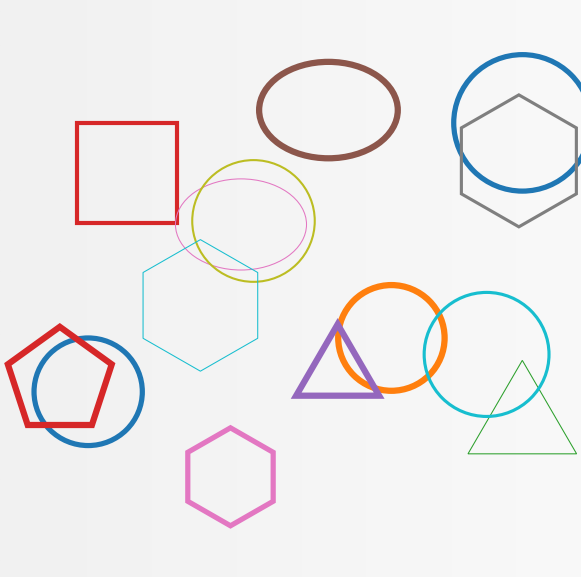[{"shape": "circle", "thickness": 2.5, "radius": 0.59, "center": [0.899, 0.786]}, {"shape": "circle", "thickness": 2.5, "radius": 0.47, "center": [0.152, 0.321]}, {"shape": "circle", "thickness": 3, "radius": 0.46, "center": [0.673, 0.414]}, {"shape": "triangle", "thickness": 0.5, "radius": 0.54, "center": [0.899, 0.267]}, {"shape": "square", "thickness": 2, "radius": 0.43, "center": [0.219, 0.699]}, {"shape": "pentagon", "thickness": 3, "radius": 0.47, "center": [0.103, 0.339]}, {"shape": "triangle", "thickness": 3, "radius": 0.41, "center": [0.581, 0.355]}, {"shape": "oval", "thickness": 3, "radius": 0.6, "center": [0.565, 0.809]}, {"shape": "hexagon", "thickness": 2.5, "radius": 0.42, "center": [0.397, 0.173]}, {"shape": "oval", "thickness": 0.5, "radius": 0.56, "center": [0.415, 0.61]}, {"shape": "hexagon", "thickness": 1.5, "radius": 0.57, "center": [0.893, 0.721]}, {"shape": "circle", "thickness": 1, "radius": 0.53, "center": [0.436, 0.617]}, {"shape": "hexagon", "thickness": 0.5, "radius": 0.57, "center": [0.345, 0.47]}, {"shape": "circle", "thickness": 1.5, "radius": 0.54, "center": [0.837, 0.385]}]